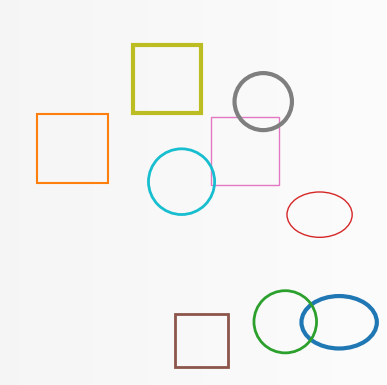[{"shape": "oval", "thickness": 3, "radius": 0.49, "center": [0.875, 0.163]}, {"shape": "square", "thickness": 1.5, "radius": 0.45, "center": [0.187, 0.614]}, {"shape": "circle", "thickness": 2, "radius": 0.4, "center": [0.736, 0.164]}, {"shape": "oval", "thickness": 1, "radius": 0.42, "center": [0.825, 0.442]}, {"shape": "square", "thickness": 2, "radius": 0.34, "center": [0.52, 0.115]}, {"shape": "square", "thickness": 1, "radius": 0.44, "center": [0.632, 0.608]}, {"shape": "circle", "thickness": 3, "radius": 0.37, "center": [0.679, 0.736]}, {"shape": "square", "thickness": 3, "radius": 0.44, "center": [0.431, 0.794]}, {"shape": "circle", "thickness": 2, "radius": 0.43, "center": [0.469, 0.528]}]